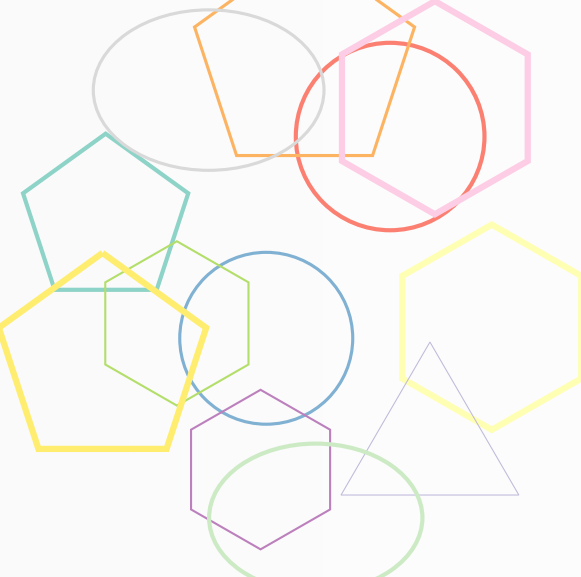[{"shape": "pentagon", "thickness": 2, "radius": 0.75, "center": [0.182, 0.618]}, {"shape": "hexagon", "thickness": 3, "radius": 0.89, "center": [0.846, 0.433]}, {"shape": "triangle", "thickness": 0.5, "radius": 0.88, "center": [0.74, 0.23]}, {"shape": "circle", "thickness": 2, "radius": 0.81, "center": [0.671, 0.763]}, {"shape": "circle", "thickness": 1.5, "radius": 0.74, "center": [0.458, 0.413]}, {"shape": "pentagon", "thickness": 1.5, "radius": 1.0, "center": [0.524, 0.891]}, {"shape": "hexagon", "thickness": 1, "radius": 0.71, "center": [0.304, 0.439]}, {"shape": "hexagon", "thickness": 3, "radius": 0.92, "center": [0.748, 0.813]}, {"shape": "oval", "thickness": 1.5, "radius": 0.99, "center": [0.359, 0.843]}, {"shape": "hexagon", "thickness": 1, "radius": 0.69, "center": [0.448, 0.186]}, {"shape": "oval", "thickness": 2, "radius": 0.92, "center": [0.543, 0.103]}, {"shape": "pentagon", "thickness": 3, "radius": 0.94, "center": [0.176, 0.374]}]